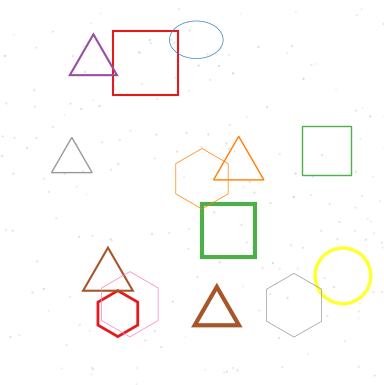[{"shape": "hexagon", "thickness": 2, "radius": 0.3, "center": [0.306, 0.185]}, {"shape": "square", "thickness": 1.5, "radius": 0.42, "center": [0.378, 0.836]}, {"shape": "oval", "thickness": 0.5, "radius": 0.35, "center": [0.51, 0.897]}, {"shape": "square", "thickness": 1, "radius": 0.32, "center": [0.848, 0.608]}, {"shape": "square", "thickness": 3, "radius": 0.35, "center": [0.593, 0.402]}, {"shape": "triangle", "thickness": 1.5, "radius": 0.35, "center": [0.243, 0.84]}, {"shape": "hexagon", "thickness": 0.5, "radius": 0.39, "center": [0.525, 0.536]}, {"shape": "triangle", "thickness": 1, "radius": 0.38, "center": [0.62, 0.57]}, {"shape": "circle", "thickness": 2.5, "radius": 0.36, "center": [0.891, 0.284]}, {"shape": "triangle", "thickness": 3, "radius": 0.33, "center": [0.563, 0.188]}, {"shape": "triangle", "thickness": 1.5, "radius": 0.37, "center": [0.28, 0.282]}, {"shape": "hexagon", "thickness": 0.5, "radius": 0.42, "center": [0.337, 0.21]}, {"shape": "triangle", "thickness": 1, "radius": 0.3, "center": [0.187, 0.582]}, {"shape": "hexagon", "thickness": 0.5, "radius": 0.41, "center": [0.764, 0.207]}]